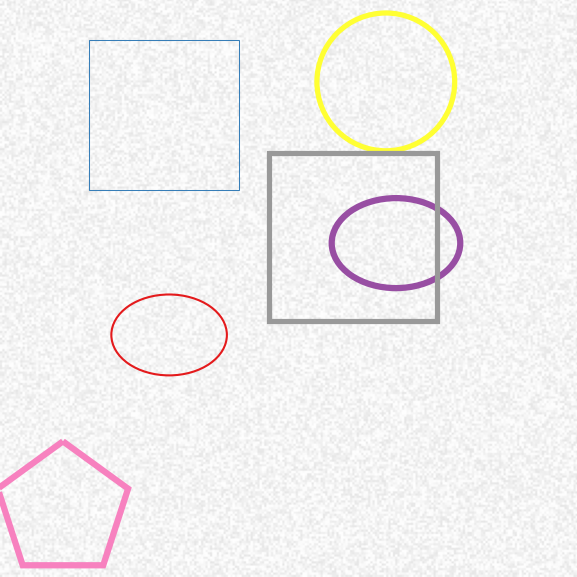[{"shape": "oval", "thickness": 1, "radius": 0.5, "center": [0.293, 0.419]}, {"shape": "square", "thickness": 0.5, "radius": 0.65, "center": [0.284, 0.8]}, {"shape": "oval", "thickness": 3, "radius": 0.56, "center": [0.686, 0.578]}, {"shape": "circle", "thickness": 2.5, "radius": 0.6, "center": [0.668, 0.857]}, {"shape": "pentagon", "thickness": 3, "radius": 0.59, "center": [0.109, 0.116]}, {"shape": "square", "thickness": 2.5, "radius": 0.73, "center": [0.611, 0.589]}]